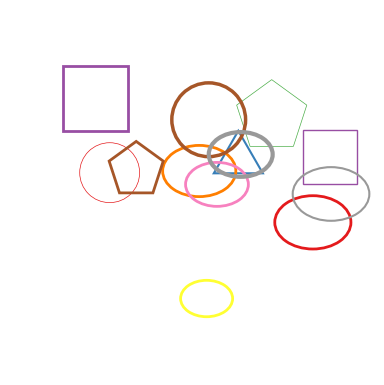[{"shape": "oval", "thickness": 2, "radius": 0.49, "center": [0.813, 0.422]}, {"shape": "circle", "thickness": 0.5, "radius": 0.39, "center": [0.285, 0.551]}, {"shape": "triangle", "thickness": 1.5, "radius": 0.37, "center": [0.619, 0.587]}, {"shape": "pentagon", "thickness": 0.5, "radius": 0.48, "center": [0.706, 0.697]}, {"shape": "square", "thickness": 1, "radius": 0.36, "center": [0.857, 0.592]}, {"shape": "square", "thickness": 2, "radius": 0.42, "center": [0.247, 0.744]}, {"shape": "oval", "thickness": 2, "radius": 0.48, "center": [0.517, 0.556]}, {"shape": "oval", "thickness": 2, "radius": 0.34, "center": [0.537, 0.225]}, {"shape": "pentagon", "thickness": 2, "radius": 0.37, "center": [0.354, 0.559]}, {"shape": "circle", "thickness": 2.5, "radius": 0.48, "center": [0.542, 0.689]}, {"shape": "oval", "thickness": 2, "radius": 0.41, "center": [0.564, 0.521]}, {"shape": "oval", "thickness": 3, "radius": 0.42, "center": [0.625, 0.599]}, {"shape": "oval", "thickness": 1.5, "radius": 0.5, "center": [0.86, 0.496]}]